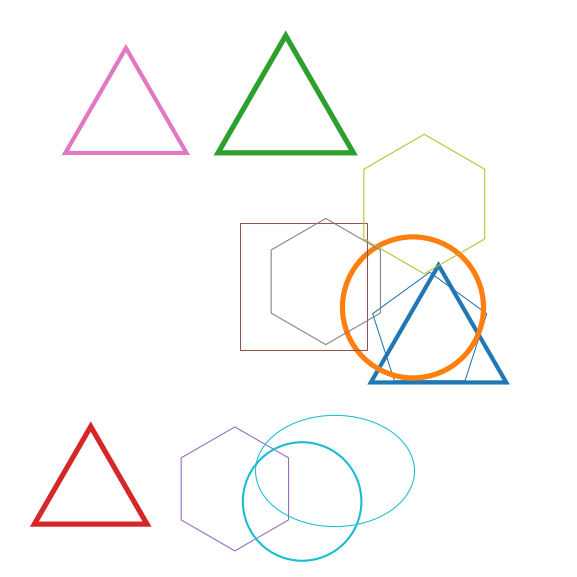[{"shape": "pentagon", "thickness": 0.5, "radius": 0.52, "center": [0.744, 0.424]}, {"shape": "triangle", "thickness": 2, "radius": 0.68, "center": [0.759, 0.405]}, {"shape": "circle", "thickness": 2.5, "radius": 0.61, "center": [0.715, 0.467]}, {"shape": "triangle", "thickness": 2.5, "radius": 0.68, "center": [0.495, 0.802]}, {"shape": "triangle", "thickness": 2.5, "radius": 0.56, "center": [0.157, 0.148]}, {"shape": "hexagon", "thickness": 0.5, "radius": 0.54, "center": [0.407, 0.153]}, {"shape": "square", "thickness": 0.5, "radius": 0.55, "center": [0.526, 0.503]}, {"shape": "triangle", "thickness": 2, "radius": 0.61, "center": [0.218, 0.795]}, {"shape": "hexagon", "thickness": 0.5, "radius": 0.55, "center": [0.564, 0.512]}, {"shape": "hexagon", "thickness": 0.5, "radius": 0.6, "center": [0.735, 0.646]}, {"shape": "oval", "thickness": 0.5, "radius": 0.69, "center": [0.58, 0.184]}, {"shape": "circle", "thickness": 1, "radius": 0.51, "center": [0.523, 0.131]}]